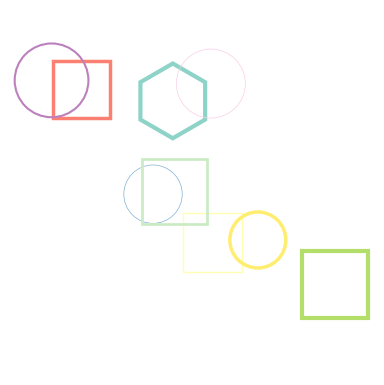[{"shape": "hexagon", "thickness": 3, "radius": 0.49, "center": [0.449, 0.738]}, {"shape": "square", "thickness": 1, "radius": 0.38, "center": [0.551, 0.37]}, {"shape": "square", "thickness": 2.5, "radius": 0.37, "center": [0.211, 0.768]}, {"shape": "circle", "thickness": 0.5, "radius": 0.38, "center": [0.397, 0.496]}, {"shape": "square", "thickness": 3, "radius": 0.43, "center": [0.871, 0.262]}, {"shape": "circle", "thickness": 0.5, "radius": 0.45, "center": [0.548, 0.783]}, {"shape": "circle", "thickness": 1.5, "radius": 0.48, "center": [0.134, 0.791]}, {"shape": "square", "thickness": 2, "radius": 0.42, "center": [0.452, 0.503]}, {"shape": "circle", "thickness": 2.5, "radius": 0.36, "center": [0.67, 0.377]}]